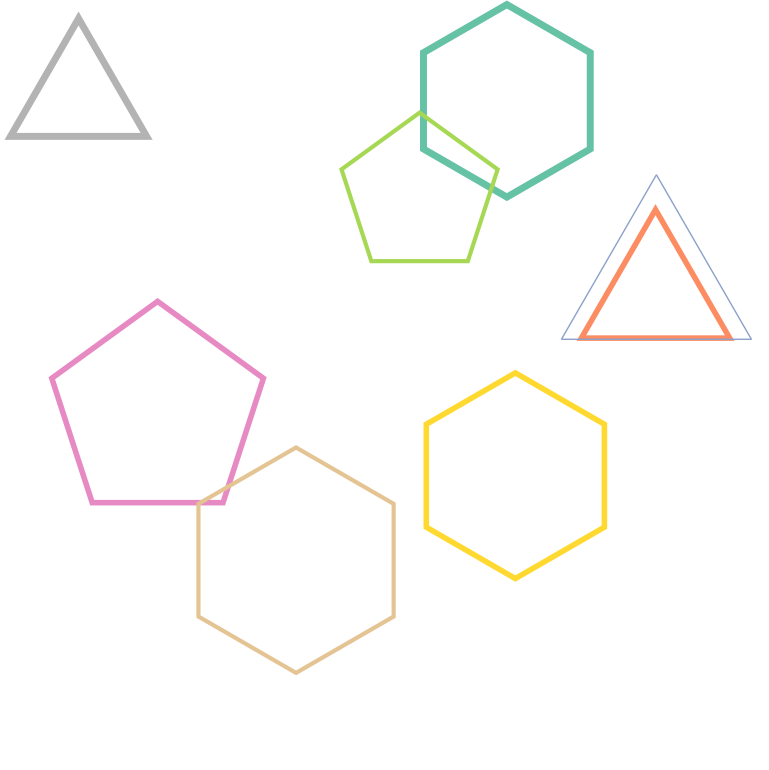[{"shape": "hexagon", "thickness": 2.5, "radius": 0.63, "center": [0.658, 0.869]}, {"shape": "triangle", "thickness": 2, "radius": 0.56, "center": [0.851, 0.617]}, {"shape": "triangle", "thickness": 0.5, "radius": 0.71, "center": [0.852, 0.631]}, {"shape": "pentagon", "thickness": 2, "radius": 0.72, "center": [0.205, 0.464]}, {"shape": "pentagon", "thickness": 1.5, "radius": 0.53, "center": [0.545, 0.747]}, {"shape": "hexagon", "thickness": 2, "radius": 0.67, "center": [0.669, 0.382]}, {"shape": "hexagon", "thickness": 1.5, "radius": 0.73, "center": [0.384, 0.272]}, {"shape": "triangle", "thickness": 2.5, "radius": 0.51, "center": [0.102, 0.874]}]